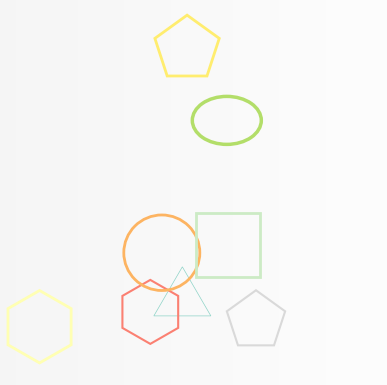[{"shape": "triangle", "thickness": 0.5, "radius": 0.42, "center": [0.471, 0.222]}, {"shape": "hexagon", "thickness": 2, "radius": 0.47, "center": [0.102, 0.151]}, {"shape": "hexagon", "thickness": 1.5, "radius": 0.42, "center": [0.388, 0.19]}, {"shape": "circle", "thickness": 2, "radius": 0.49, "center": [0.418, 0.344]}, {"shape": "oval", "thickness": 2.5, "radius": 0.45, "center": [0.585, 0.687]}, {"shape": "pentagon", "thickness": 1.5, "radius": 0.4, "center": [0.661, 0.167]}, {"shape": "square", "thickness": 2, "radius": 0.41, "center": [0.589, 0.364]}, {"shape": "pentagon", "thickness": 2, "radius": 0.44, "center": [0.483, 0.873]}]